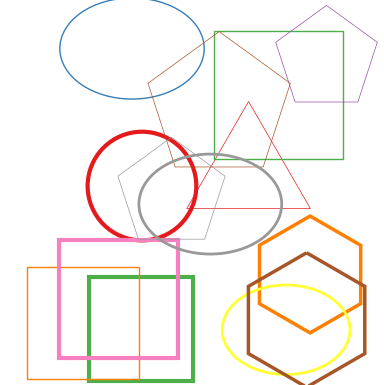[{"shape": "triangle", "thickness": 0.5, "radius": 0.93, "center": [0.646, 0.551]}, {"shape": "circle", "thickness": 3, "radius": 0.71, "center": [0.369, 0.517]}, {"shape": "oval", "thickness": 1, "radius": 0.94, "center": [0.343, 0.874]}, {"shape": "square", "thickness": 3, "radius": 0.68, "center": [0.367, 0.145]}, {"shape": "square", "thickness": 1, "radius": 0.83, "center": [0.724, 0.754]}, {"shape": "pentagon", "thickness": 0.5, "radius": 0.69, "center": [0.848, 0.847]}, {"shape": "hexagon", "thickness": 2.5, "radius": 0.76, "center": [0.805, 0.287]}, {"shape": "square", "thickness": 1, "radius": 0.73, "center": [0.215, 0.162]}, {"shape": "oval", "thickness": 2, "radius": 0.83, "center": [0.743, 0.143]}, {"shape": "pentagon", "thickness": 0.5, "radius": 0.97, "center": [0.569, 0.724]}, {"shape": "hexagon", "thickness": 2.5, "radius": 0.87, "center": [0.796, 0.169]}, {"shape": "square", "thickness": 3, "radius": 0.77, "center": [0.308, 0.223]}, {"shape": "oval", "thickness": 2, "radius": 0.93, "center": [0.546, 0.47]}, {"shape": "pentagon", "thickness": 0.5, "radius": 0.73, "center": [0.445, 0.497]}]